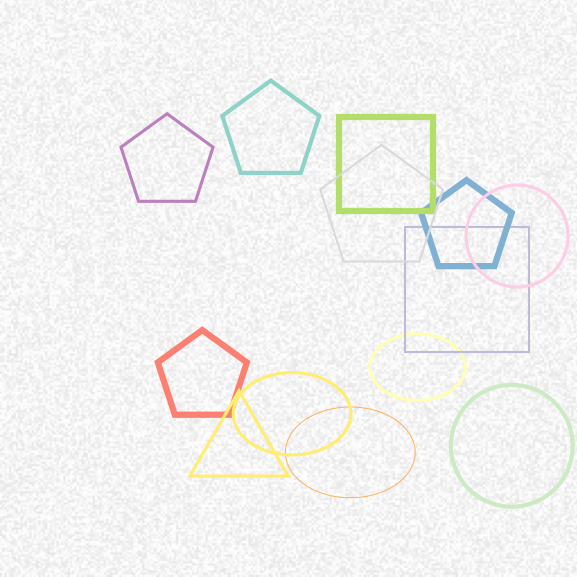[{"shape": "pentagon", "thickness": 2, "radius": 0.44, "center": [0.469, 0.771]}, {"shape": "oval", "thickness": 1.5, "radius": 0.41, "center": [0.723, 0.363]}, {"shape": "square", "thickness": 1, "radius": 0.54, "center": [0.809, 0.497]}, {"shape": "pentagon", "thickness": 3, "radius": 0.41, "center": [0.35, 0.347]}, {"shape": "pentagon", "thickness": 3, "radius": 0.41, "center": [0.808, 0.605]}, {"shape": "oval", "thickness": 0.5, "radius": 0.56, "center": [0.607, 0.216]}, {"shape": "square", "thickness": 3, "radius": 0.41, "center": [0.669, 0.716]}, {"shape": "circle", "thickness": 1.5, "radius": 0.44, "center": [0.895, 0.59]}, {"shape": "pentagon", "thickness": 1, "radius": 0.56, "center": [0.661, 0.637]}, {"shape": "pentagon", "thickness": 1.5, "radius": 0.42, "center": [0.289, 0.718]}, {"shape": "circle", "thickness": 2, "radius": 0.53, "center": [0.886, 0.227]}, {"shape": "triangle", "thickness": 1.5, "radius": 0.49, "center": [0.414, 0.224]}, {"shape": "oval", "thickness": 1.5, "radius": 0.51, "center": [0.506, 0.283]}]